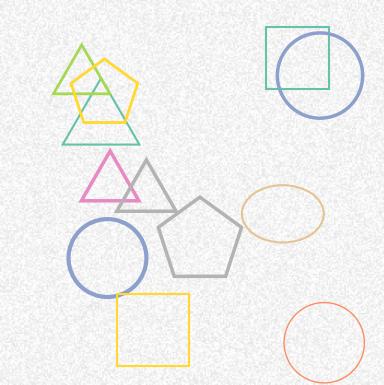[{"shape": "triangle", "thickness": 1.5, "radius": 0.58, "center": [0.262, 0.682]}, {"shape": "square", "thickness": 1.5, "radius": 0.41, "center": [0.773, 0.849]}, {"shape": "circle", "thickness": 1, "radius": 0.52, "center": [0.842, 0.11]}, {"shape": "circle", "thickness": 2.5, "radius": 0.55, "center": [0.831, 0.804]}, {"shape": "circle", "thickness": 3, "radius": 0.51, "center": [0.279, 0.33]}, {"shape": "triangle", "thickness": 2.5, "radius": 0.43, "center": [0.286, 0.522]}, {"shape": "triangle", "thickness": 2, "radius": 0.42, "center": [0.212, 0.799]}, {"shape": "square", "thickness": 1.5, "radius": 0.47, "center": [0.397, 0.143]}, {"shape": "pentagon", "thickness": 2, "radius": 0.46, "center": [0.271, 0.756]}, {"shape": "oval", "thickness": 1.5, "radius": 0.53, "center": [0.735, 0.445]}, {"shape": "pentagon", "thickness": 2.5, "radius": 0.57, "center": [0.519, 0.374]}, {"shape": "triangle", "thickness": 2.5, "radius": 0.44, "center": [0.38, 0.496]}]